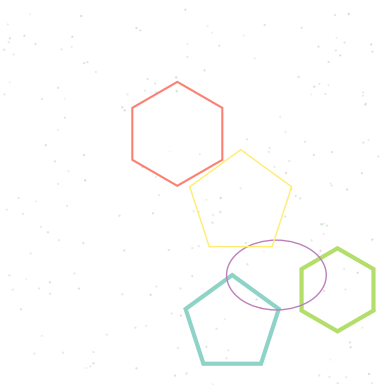[{"shape": "pentagon", "thickness": 3, "radius": 0.64, "center": [0.603, 0.158]}, {"shape": "hexagon", "thickness": 1.5, "radius": 0.67, "center": [0.461, 0.652]}, {"shape": "hexagon", "thickness": 3, "radius": 0.54, "center": [0.877, 0.247]}, {"shape": "oval", "thickness": 1, "radius": 0.65, "center": [0.718, 0.286]}, {"shape": "pentagon", "thickness": 1, "radius": 0.7, "center": [0.625, 0.472]}]